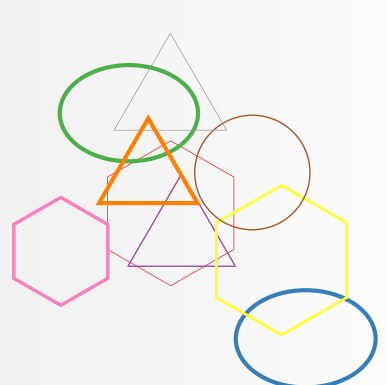[{"shape": "hexagon", "thickness": 0.5, "radius": 0.94, "center": [0.441, 0.446]}, {"shape": "oval", "thickness": 3, "radius": 0.9, "center": [0.789, 0.12]}, {"shape": "oval", "thickness": 3, "radius": 0.89, "center": [0.333, 0.706]}, {"shape": "triangle", "thickness": 1, "radius": 0.8, "center": [0.469, 0.388]}, {"shape": "triangle", "thickness": 3, "radius": 0.73, "center": [0.383, 0.546]}, {"shape": "hexagon", "thickness": 2, "radius": 0.97, "center": [0.727, 0.324]}, {"shape": "circle", "thickness": 1, "radius": 0.74, "center": [0.651, 0.552]}, {"shape": "hexagon", "thickness": 2.5, "radius": 0.7, "center": [0.157, 0.347]}, {"shape": "triangle", "thickness": 0.5, "radius": 0.84, "center": [0.44, 0.746]}]